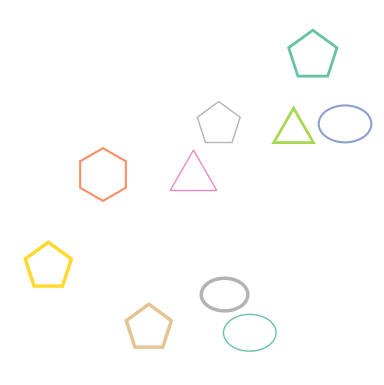[{"shape": "oval", "thickness": 1, "radius": 0.34, "center": [0.649, 0.136]}, {"shape": "pentagon", "thickness": 2, "radius": 0.33, "center": [0.812, 0.856]}, {"shape": "hexagon", "thickness": 1.5, "radius": 0.34, "center": [0.268, 0.547]}, {"shape": "oval", "thickness": 1.5, "radius": 0.34, "center": [0.896, 0.678]}, {"shape": "triangle", "thickness": 1, "radius": 0.35, "center": [0.503, 0.54]}, {"shape": "triangle", "thickness": 2, "radius": 0.3, "center": [0.763, 0.659]}, {"shape": "pentagon", "thickness": 2.5, "radius": 0.31, "center": [0.126, 0.308]}, {"shape": "pentagon", "thickness": 2.5, "radius": 0.31, "center": [0.387, 0.148]}, {"shape": "pentagon", "thickness": 1, "radius": 0.29, "center": [0.568, 0.677]}, {"shape": "oval", "thickness": 2.5, "radius": 0.3, "center": [0.583, 0.235]}]